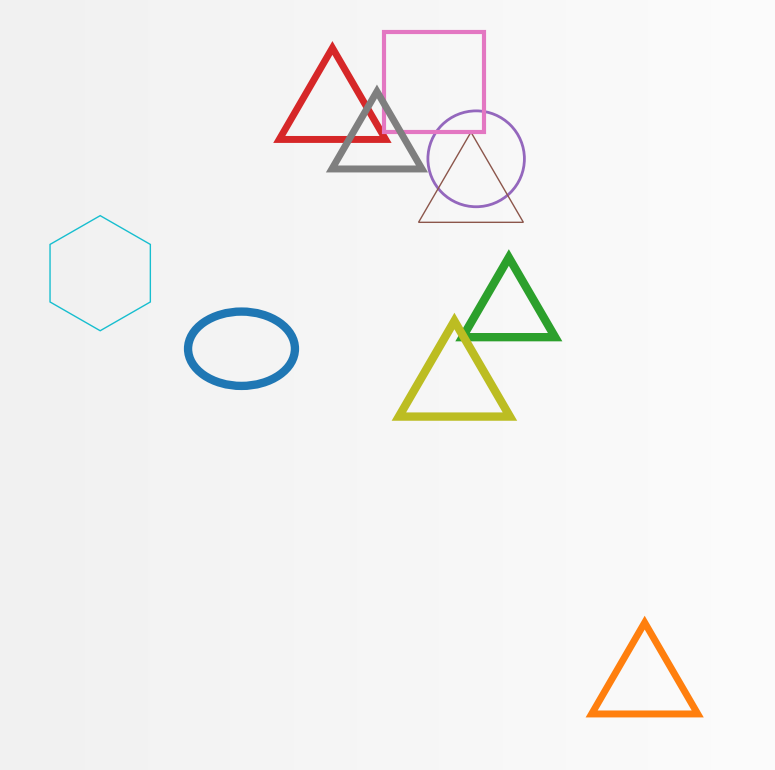[{"shape": "oval", "thickness": 3, "radius": 0.34, "center": [0.312, 0.547]}, {"shape": "triangle", "thickness": 2.5, "radius": 0.4, "center": [0.832, 0.112]}, {"shape": "triangle", "thickness": 3, "radius": 0.34, "center": [0.657, 0.597]}, {"shape": "triangle", "thickness": 2.5, "radius": 0.4, "center": [0.429, 0.859]}, {"shape": "circle", "thickness": 1, "radius": 0.31, "center": [0.614, 0.794]}, {"shape": "triangle", "thickness": 0.5, "radius": 0.39, "center": [0.608, 0.75]}, {"shape": "square", "thickness": 1.5, "radius": 0.32, "center": [0.56, 0.894]}, {"shape": "triangle", "thickness": 2.5, "radius": 0.34, "center": [0.486, 0.814]}, {"shape": "triangle", "thickness": 3, "radius": 0.41, "center": [0.586, 0.5]}, {"shape": "hexagon", "thickness": 0.5, "radius": 0.37, "center": [0.129, 0.645]}]